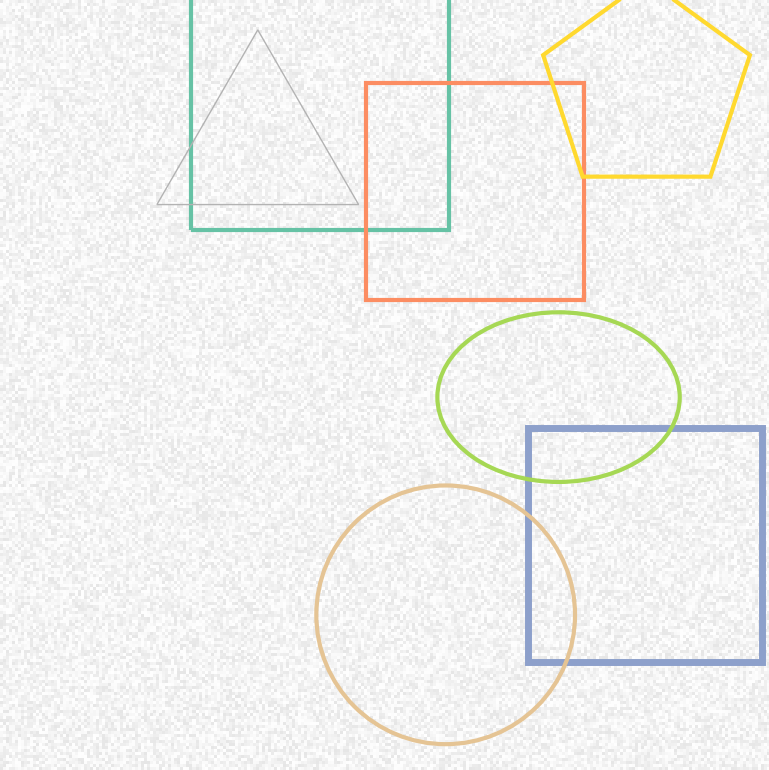[{"shape": "square", "thickness": 1.5, "radius": 0.84, "center": [0.415, 0.869]}, {"shape": "square", "thickness": 1.5, "radius": 0.71, "center": [0.617, 0.751]}, {"shape": "square", "thickness": 2.5, "radius": 0.76, "center": [0.837, 0.292]}, {"shape": "oval", "thickness": 1.5, "radius": 0.79, "center": [0.725, 0.484]}, {"shape": "pentagon", "thickness": 1.5, "radius": 0.71, "center": [0.84, 0.885]}, {"shape": "circle", "thickness": 1.5, "radius": 0.84, "center": [0.579, 0.202]}, {"shape": "triangle", "thickness": 0.5, "radius": 0.76, "center": [0.335, 0.81]}]